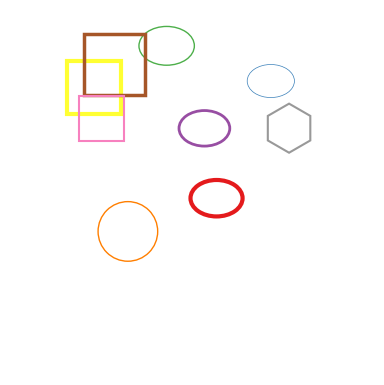[{"shape": "oval", "thickness": 3, "radius": 0.34, "center": [0.562, 0.485]}, {"shape": "oval", "thickness": 0.5, "radius": 0.31, "center": [0.703, 0.79]}, {"shape": "oval", "thickness": 1, "radius": 0.36, "center": [0.433, 0.881]}, {"shape": "oval", "thickness": 2, "radius": 0.33, "center": [0.531, 0.667]}, {"shape": "circle", "thickness": 1, "radius": 0.39, "center": [0.332, 0.399]}, {"shape": "square", "thickness": 3, "radius": 0.35, "center": [0.244, 0.772]}, {"shape": "square", "thickness": 2.5, "radius": 0.4, "center": [0.296, 0.833]}, {"shape": "square", "thickness": 1.5, "radius": 0.29, "center": [0.263, 0.693]}, {"shape": "hexagon", "thickness": 1.5, "radius": 0.32, "center": [0.751, 0.667]}]